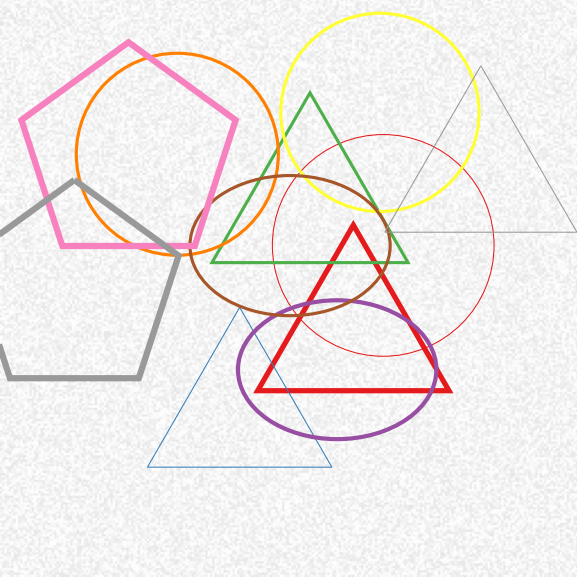[{"shape": "circle", "thickness": 0.5, "radius": 0.96, "center": [0.664, 0.574]}, {"shape": "triangle", "thickness": 2.5, "radius": 0.96, "center": [0.612, 0.418]}, {"shape": "triangle", "thickness": 0.5, "radius": 0.92, "center": [0.415, 0.282]}, {"shape": "triangle", "thickness": 1.5, "radius": 0.98, "center": [0.537, 0.642]}, {"shape": "oval", "thickness": 2, "radius": 0.86, "center": [0.584, 0.359]}, {"shape": "circle", "thickness": 1.5, "radius": 0.87, "center": [0.307, 0.732]}, {"shape": "circle", "thickness": 1.5, "radius": 0.86, "center": [0.658, 0.805]}, {"shape": "oval", "thickness": 1.5, "radius": 0.87, "center": [0.502, 0.574]}, {"shape": "pentagon", "thickness": 3, "radius": 0.98, "center": [0.223, 0.731]}, {"shape": "pentagon", "thickness": 3, "radius": 0.95, "center": [0.129, 0.498]}, {"shape": "triangle", "thickness": 0.5, "radius": 0.96, "center": [0.833, 0.693]}]